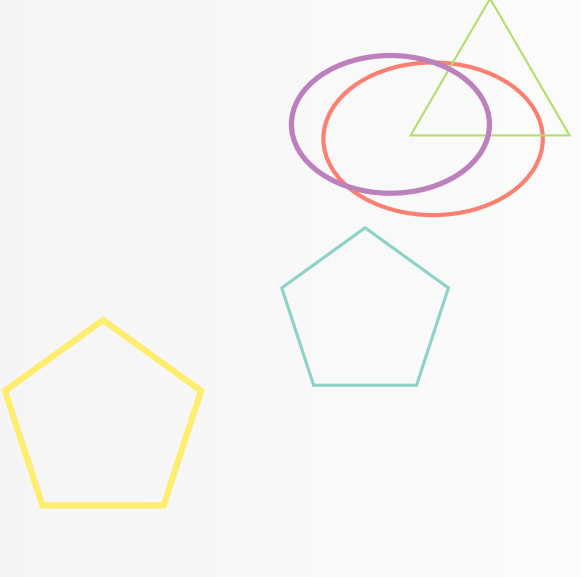[{"shape": "pentagon", "thickness": 1.5, "radius": 0.75, "center": [0.628, 0.454]}, {"shape": "oval", "thickness": 2, "radius": 0.94, "center": [0.745, 0.759]}, {"shape": "triangle", "thickness": 1, "radius": 0.79, "center": [0.843, 0.844]}, {"shape": "oval", "thickness": 2.5, "radius": 0.85, "center": [0.672, 0.784]}, {"shape": "pentagon", "thickness": 3, "radius": 0.89, "center": [0.177, 0.268]}]